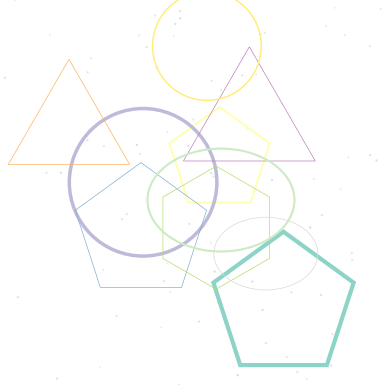[{"shape": "pentagon", "thickness": 3, "radius": 0.96, "center": [0.736, 0.207]}, {"shape": "pentagon", "thickness": 1.5, "radius": 0.69, "center": [0.57, 0.585]}, {"shape": "circle", "thickness": 2.5, "radius": 0.96, "center": [0.372, 0.527]}, {"shape": "pentagon", "thickness": 0.5, "radius": 0.9, "center": [0.366, 0.398]}, {"shape": "triangle", "thickness": 0.5, "radius": 0.91, "center": [0.179, 0.664]}, {"shape": "hexagon", "thickness": 0.5, "radius": 0.8, "center": [0.561, 0.409]}, {"shape": "oval", "thickness": 0.5, "radius": 0.68, "center": [0.69, 0.341]}, {"shape": "triangle", "thickness": 0.5, "radius": 0.99, "center": [0.648, 0.681]}, {"shape": "oval", "thickness": 1.5, "radius": 0.95, "center": [0.574, 0.48]}, {"shape": "circle", "thickness": 1, "radius": 0.71, "center": [0.537, 0.88]}]